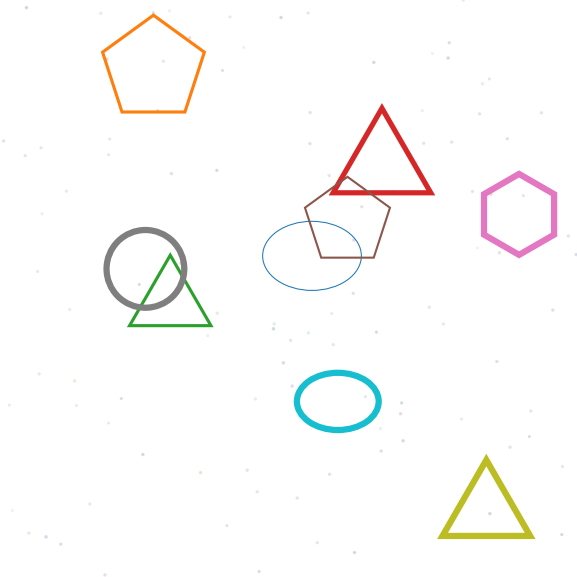[{"shape": "oval", "thickness": 0.5, "radius": 0.43, "center": [0.54, 0.556]}, {"shape": "pentagon", "thickness": 1.5, "radius": 0.46, "center": [0.266, 0.88]}, {"shape": "triangle", "thickness": 1.5, "radius": 0.41, "center": [0.295, 0.476]}, {"shape": "triangle", "thickness": 2.5, "radius": 0.49, "center": [0.661, 0.714]}, {"shape": "pentagon", "thickness": 1, "radius": 0.39, "center": [0.602, 0.616]}, {"shape": "hexagon", "thickness": 3, "radius": 0.35, "center": [0.899, 0.628]}, {"shape": "circle", "thickness": 3, "radius": 0.34, "center": [0.252, 0.534]}, {"shape": "triangle", "thickness": 3, "radius": 0.44, "center": [0.842, 0.115]}, {"shape": "oval", "thickness": 3, "radius": 0.35, "center": [0.585, 0.304]}]